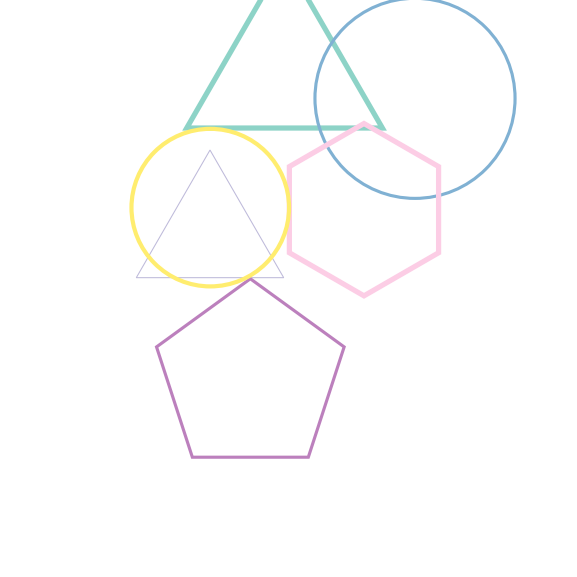[{"shape": "triangle", "thickness": 2.5, "radius": 0.98, "center": [0.493, 0.875]}, {"shape": "triangle", "thickness": 0.5, "radius": 0.74, "center": [0.364, 0.592]}, {"shape": "circle", "thickness": 1.5, "radius": 0.87, "center": [0.719, 0.829]}, {"shape": "hexagon", "thickness": 2.5, "radius": 0.75, "center": [0.63, 0.636]}, {"shape": "pentagon", "thickness": 1.5, "radius": 0.85, "center": [0.433, 0.346]}, {"shape": "circle", "thickness": 2, "radius": 0.68, "center": [0.364, 0.64]}]